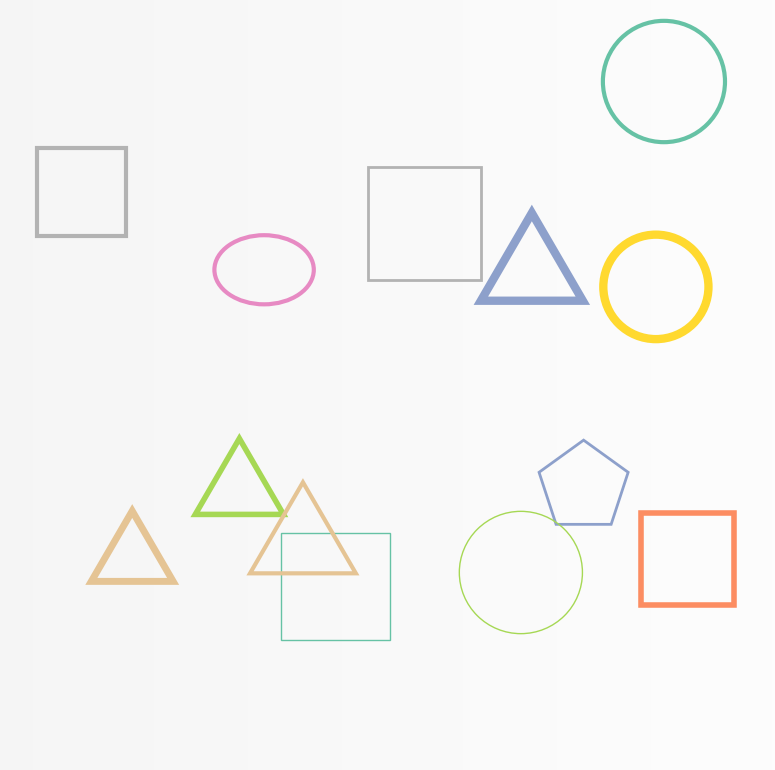[{"shape": "square", "thickness": 0.5, "radius": 0.35, "center": [0.433, 0.238]}, {"shape": "circle", "thickness": 1.5, "radius": 0.39, "center": [0.857, 0.894]}, {"shape": "square", "thickness": 2, "radius": 0.3, "center": [0.887, 0.274]}, {"shape": "triangle", "thickness": 3, "radius": 0.38, "center": [0.686, 0.647]}, {"shape": "pentagon", "thickness": 1, "radius": 0.3, "center": [0.753, 0.368]}, {"shape": "oval", "thickness": 1.5, "radius": 0.32, "center": [0.341, 0.65]}, {"shape": "circle", "thickness": 0.5, "radius": 0.4, "center": [0.672, 0.256]}, {"shape": "triangle", "thickness": 2, "radius": 0.33, "center": [0.309, 0.365]}, {"shape": "circle", "thickness": 3, "radius": 0.34, "center": [0.846, 0.627]}, {"shape": "triangle", "thickness": 2.5, "radius": 0.3, "center": [0.171, 0.275]}, {"shape": "triangle", "thickness": 1.5, "radius": 0.39, "center": [0.391, 0.295]}, {"shape": "square", "thickness": 1.5, "radius": 0.29, "center": [0.105, 0.75]}, {"shape": "square", "thickness": 1, "radius": 0.37, "center": [0.548, 0.71]}]